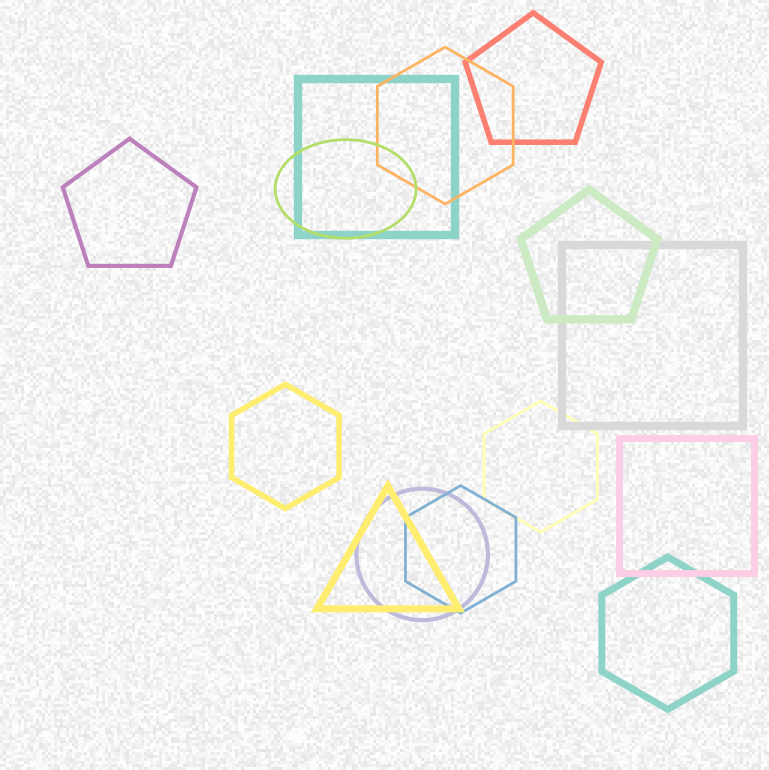[{"shape": "hexagon", "thickness": 2.5, "radius": 0.49, "center": [0.867, 0.178]}, {"shape": "square", "thickness": 3, "radius": 0.51, "center": [0.489, 0.796]}, {"shape": "hexagon", "thickness": 1, "radius": 0.43, "center": [0.702, 0.394]}, {"shape": "circle", "thickness": 1.5, "radius": 0.43, "center": [0.548, 0.28]}, {"shape": "pentagon", "thickness": 2, "radius": 0.46, "center": [0.692, 0.89]}, {"shape": "hexagon", "thickness": 1, "radius": 0.41, "center": [0.598, 0.287]}, {"shape": "hexagon", "thickness": 1, "radius": 0.51, "center": [0.578, 0.837]}, {"shape": "oval", "thickness": 1, "radius": 0.46, "center": [0.449, 0.755]}, {"shape": "square", "thickness": 2.5, "radius": 0.44, "center": [0.892, 0.344]}, {"shape": "square", "thickness": 3, "radius": 0.59, "center": [0.847, 0.565]}, {"shape": "pentagon", "thickness": 1.5, "radius": 0.46, "center": [0.168, 0.729]}, {"shape": "pentagon", "thickness": 3, "radius": 0.47, "center": [0.765, 0.661]}, {"shape": "triangle", "thickness": 2.5, "radius": 0.53, "center": [0.504, 0.263]}, {"shape": "hexagon", "thickness": 2, "radius": 0.4, "center": [0.371, 0.42]}]